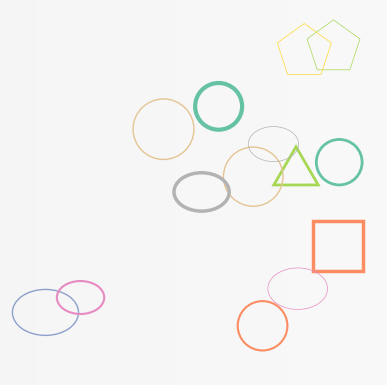[{"shape": "circle", "thickness": 2, "radius": 0.3, "center": [0.875, 0.579]}, {"shape": "circle", "thickness": 3, "radius": 0.3, "center": [0.564, 0.724]}, {"shape": "circle", "thickness": 1.5, "radius": 0.32, "center": [0.678, 0.154]}, {"shape": "square", "thickness": 2.5, "radius": 0.33, "center": [0.873, 0.362]}, {"shape": "oval", "thickness": 1, "radius": 0.43, "center": [0.117, 0.189]}, {"shape": "oval", "thickness": 0.5, "radius": 0.39, "center": [0.768, 0.25]}, {"shape": "oval", "thickness": 1.5, "radius": 0.31, "center": [0.208, 0.227]}, {"shape": "pentagon", "thickness": 0.5, "radius": 0.36, "center": [0.861, 0.877]}, {"shape": "triangle", "thickness": 2, "radius": 0.33, "center": [0.764, 0.553]}, {"shape": "pentagon", "thickness": 0.5, "radius": 0.37, "center": [0.785, 0.866]}, {"shape": "circle", "thickness": 1, "radius": 0.39, "center": [0.422, 0.664]}, {"shape": "circle", "thickness": 1, "radius": 0.38, "center": [0.653, 0.541]}, {"shape": "oval", "thickness": 2.5, "radius": 0.36, "center": [0.52, 0.501]}, {"shape": "oval", "thickness": 0.5, "radius": 0.32, "center": [0.706, 0.626]}]